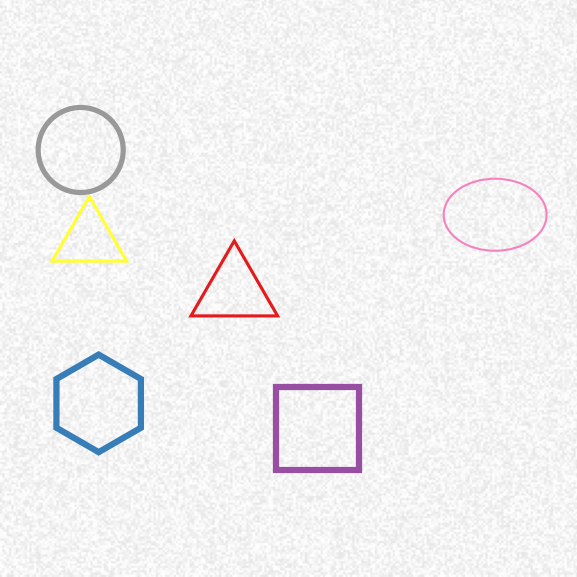[{"shape": "triangle", "thickness": 1.5, "radius": 0.43, "center": [0.406, 0.495]}, {"shape": "hexagon", "thickness": 3, "radius": 0.42, "center": [0.171, 0.301]}, {"shape": "square", "thickness": 3, "radius": 0.36, "center": [0.549, 0.257]}, {"shape": "triangle", "thickness": 1.5, "radius": 0.37, "center": [0.155, 0.584]}, {"shape": "oval", "thickness": 1, "radius": 0.45, "center": [0.857, 0.627]}, {"shape": "circle", "thickness": 2.5, "radius": 0.37, "center": [0.14, 0.739]}]